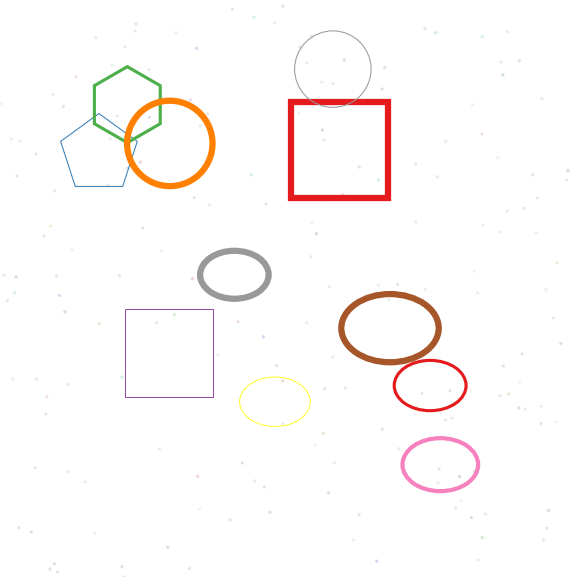[{"shape": "square", "thickness": 3, "radius": 0.42, "center": [0.588, 0.74]}, {"shape": "oval", "thickness": 1.5, "radius": 0.31, "center": [0.745, 0.332]}, {"shape": "pentagon", "thickness": 0.5, "radius": 0.35, "center": [0.171, 0.733]}, {"shape": "hexagon", "thickness": 1.5, "radius": 0.33, "center": [0.22, 0.818]}, {"shape": "square", "thickness": 0.5, "radius": 0.38, "center": [0.292, 0.388]}, {"shape": "circle", "thickness": 3, "radius": 0.37, "center": [0.294, 0.751]}, {"shape": "oval", "thickness": 0.5, "radius": 0.31, "center": [0.476, 0.303]}, {"shape": "oval", "thickness": 3, "radius": 0.42, "center": [0.675, 0.431]}, {"shape": "oval", "thickness": 2, "radius": 0.33, "center": [0.762, 0.195]}, {"shape": "oval", "thickness": 3, "radius": 0.3, "center": [0.406, 0.523]}, {"shape": "circle", "thickness": 0.5, "radius": 0.33, "center": [0.576, 0.879]}]